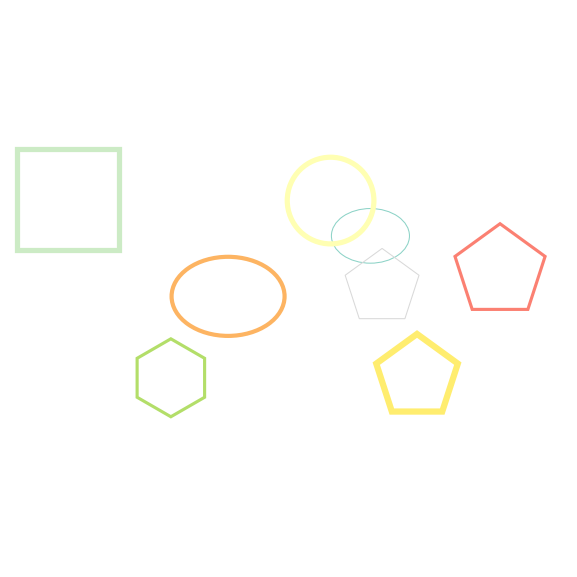[{"shape": "oval", "thickness": 0.5, "radius": 0.34, "center": [0.641, 0.591]}, {"shape": "circle", "thickness": 2.5, "radius": 0.38, "center": [0.572, 0.652]}, {"shape": "pentagon", "thickness": 1.5, "radius": 0.41, "center": [0.866, 0.53]}, {"shape": "oval", "thickness": 2, "radius": 0.49, "center": [0.395, 0.486]}, {"shape": "hexagon", "thickness": 1.5, "radius": 0.34, "center": [0.296, 0.345]}, {"shape": "pentagon", "thickness": 0.5, "radius": 0.34, "center": [0.662, 0.502]}, {"shape": "square", "thickness": 2.5, "radius": 0.44, "center": [0.118, 0.653]}, {"shape": "pentagon", "thickness": 3, "radius": 0.37, "center": [0.722, 0.347]}]